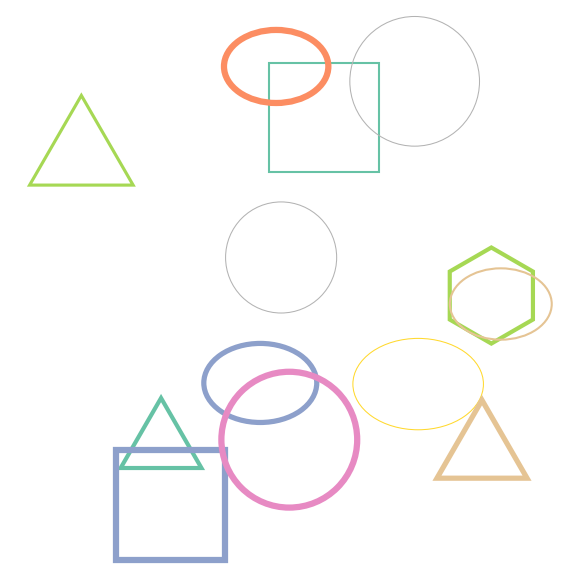[{"shape": "square", "thickness": 1, "radius": 0.47, "center": [0.561, 0.796]}, {"shape": "triangle", "thickness": 2, "radius": 0.4, "center": [0.279, 0.229]}, {"shape": "oval", "thickness": 3, "radius": 0.45, "center": [0.478, 0.884]}, {"shape": "oval", "thickness": 2.5, "radius": 0.49, "center": [0.451, 0.336]}, {"shape": "square", "thickness": 3, "radius": 0.47, "center": [0.295, 0.125]}, {"shape": "circle", "thickness": 3, "radius": 0.59, "center": [0.501, 0.238]}, {"shape": "triangle", "thickness": 1.5, "radius": 0.52, "center": [0.141, 0.73]}, {"shape": "hexagon", "thickness": 2, "radius": 0.42, "center": [0.851, 0.487]}, {"shape": "oval", "thickness": 0.5, "radius": 0.57, "center": [0.724, 0.334]}, {"shape": "triangle", "thickness": 2.5, "radius": 0.45, "center": [0.835, 0.216]}, {"shape": "oval", "thickness": 1, "radius": 0.44, "center": [0.867, 0.473]}, {"shape": "circle", "thickness": 0.5, "radius": 0.48, "center": [0.487, 0.553]}, {"shape": "circle", "thickness": 0.5, "radius": 0.56, "center": [0.718, 0.858]}]